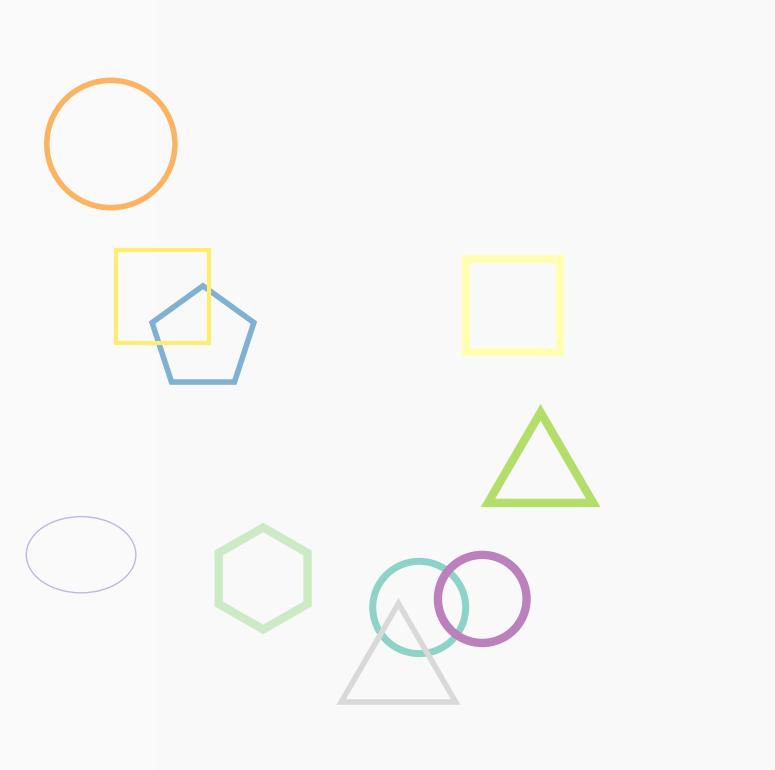[{"shape": "circle", "thickness": 2.5, "radius": 0.3, "center": [0.541, 0.211]}, {"shape": "square", "thickness": 3, "radius": 0.3, "center": [0.662, 0.603]}, {"shape": "oval", "thickness": 0.5, "radius": 0.35, "center": [0.105, 0.28]}, {"shape": "pentagon", "thickness": 2, "radius": 0.35, "center": [0.262, 0.56]}, {"shape": "circle", "thickness": 2, "radius": 0.41, "center": [0.143, 0.813]}, {"shape": "triangle", "thickness": 3, "radius": 0.39, "center": [0.697, 0.386]}, {"shape": "triangle", "thickness": 2, "radius": 0.43, "center": [0.514, 0.131]}, {"shape": "circle", "thickness": 3, "radius": 0.29, "center": [0.622, 0.222]}, {"shape": "hexagon", "thickness": 3, "radius": 0.33, "center": [0.34, 0.249]}, {"shape": "square", "thickness": 1.5, "radius": 0.3, "center": [0.21, 0.615]}]